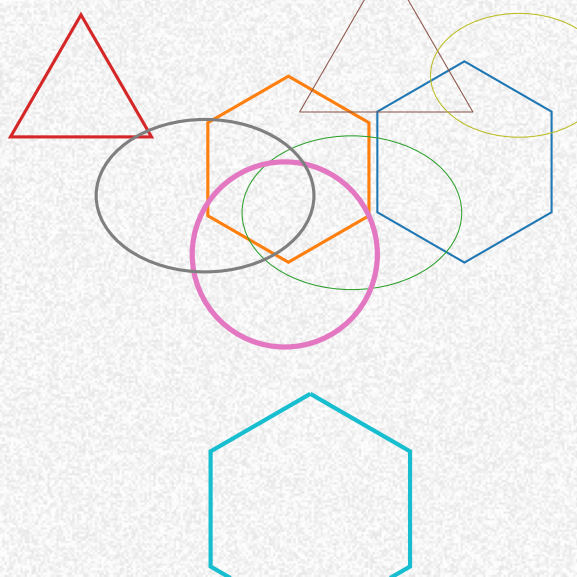[{"shape": "hexagon", "thickness": 1, "radius": 0.87, "center": [0.804, 0.719]}, {"shape": "hexagon", "thickness": 1.5, "radius": 0.81, "center": [0.499, 0.706]}, {"shape": "oval", "thickness": 0.5, "radius": 0.95, "center": [0.609, 0.631]}, {"shape": "triangle", "thickness": 1.5, "radius": 0.7, "center": [0.14, 0.833]}, {"shape": "triangle", "thickness": 0.5, "radius": 0.87, "center": [0.669, 0.892]}, {"shape": "circle", "thickness": 2.5, "radius": 0.8, "center": [0.493, 0.559]}, {"shape": "oval", "thickness": 1.5, "radius": 0.94, "center": [0.355, 0.66]}, {"shape": "oval", "thickness": 0.5, "radius": 0.77, "center": [0.899, 0.869]}, {"shape": "hexagon", "thickness": 2, "radius": 1.0, "center": [0.537, 0.118]}]